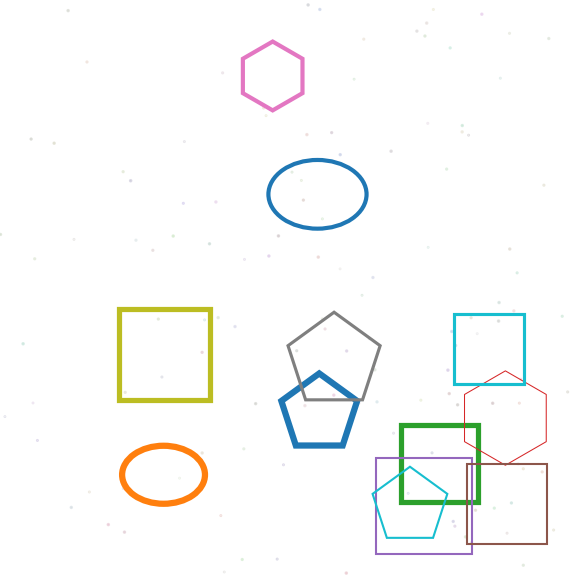[{"shape": "oval", "thickness": 2, "radius": 0.42, "center": [0.55, 0.663]}, {"shape": "pentagon", "thickness": 3, "radius": 0.34, "center": [0.553, 0.283]}, {"shape": "oval", "thickness": 3, "radius": 0.36, "center": [0.283, 0.177]}, {"shape": "square", "thickness": 2.5, "radius": 0.33, "center": [0.762, 0.196]}, {"shape": "hexagon", "thickness": 0.5, "radius": 0.41, "center": [0.875, 0.275]}, {"shape": "square", "thickness": 1, "radius": 0.42, "center": [0.734, 0.123]}, {"shape": "square", "thickness": 1, "radius": 0.35, "center": [0.878, 0.126]}, {"shape": "hexagon", "thickness": 2, "radius": 0.3, "center": [0.472, 0.868]}, {"shape": "pentagon", "thickness": 1.5, "radius": 0.42, "center": [0.578, 0.375]}, {"shape": "square", "thickness": 2.5, "radius": 0.4, "center": [0.285, 0.385]}, {"shape": "square", "thickness": 1.5, "radius": 0.31, "center": [0.847, 0.395]}, {"shape": "pentagon", "thickness": 1, "radius": 0.34, "center": [0.71, 0.123]}]